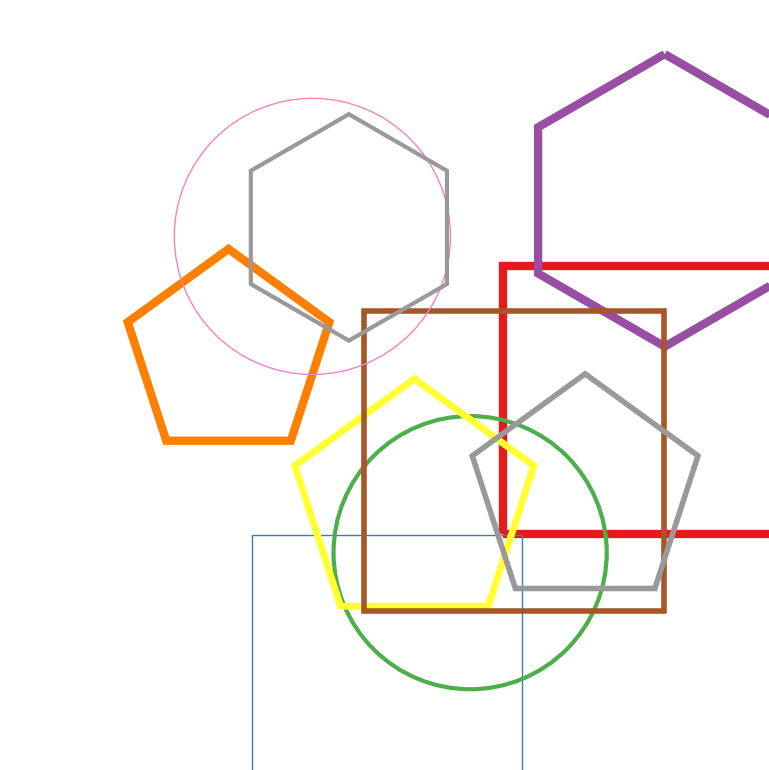[{"shape": "square", "thickness": 3, "radius": 0.87, "center": [0.828, 0.481]}, {"shape": "square", "thickness": 0.5, "radius": 0.88, "center": [0.502, 0.13]}, {"shape": "circle", "thickness": 1.5, "radius": 0.89, "center": [0.611, 0.282]}, {"shape": "hexagon", "thickness": 3, "radius": 0.95, "center": [0.863, 0.74]}, {"shape": "pentagon", "thickness": 3, "radius": 0.69, "center": [0.297, 0.539]}, {"shape": "pentagon", "thickness": 2.5, "radius": 0.82, "center": [0.538, 0.345]}, {"shape": "square", "thickness": 2, "radius": 0.97, "center": [0.668, 0.401]}, {"shape": "circle", "thickness": 0.5, "radius": 0.9, "center": [0.406, 0.693]}, {"shape": "hexagon", "thickness": 1.5, "radius": 0.74, "center": [0.453, 0.705]}, {"shape": "pentagon", "thickness": 2, "radius": 0.77, "center": [0.76, 0.36]}]